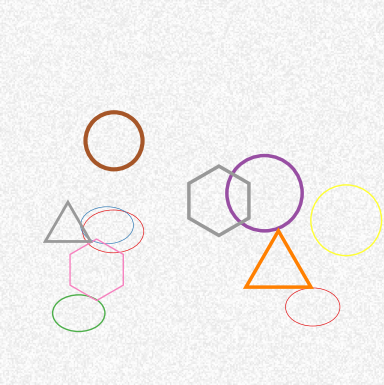[{"shape": "oval", "thickness": 0.5, "radius": 0.4, "center": [0.294, 0.399]}, {"shape": "oval", "thickness": 0.5, "radius": 0.35, "center": [0.812, 0.203]}, {"shape": "oval", "thickness": 0.5, "radius": 0.34, "center": [0.278, 0.415]}, {"shape": "oval", "thickness": 1, "radius": 0.34, "center": [0.205, 0.187]}, {"shape": "circle", "thickness": 2.5, "radius": 0.49, "center": [0.687, 0.498]}, {"shape": "triangle", "thickness": 2.5, "radius": 0.49, "center": [0.723, 0.303]}, {"shape": "circle", "thickness": 1, "radius": 0.46, "center": [0.899, 0.428]}, {"shape": "circle", "thickness": 3, "radius": 0.37, "center": [0.296, 0.634]}, {"shape": "hexagon", "thickness": 1, "radius": 0.4, "center": [0.251, 0.299]}, {"shape": "hexagon", "thickness": 2.5, "radius": 0.45, "center": [0.569, 0.479]}, {"shape": "triangle", "thickness": 2, "radius": 0.34, "center": [0.176, 0.407]}]